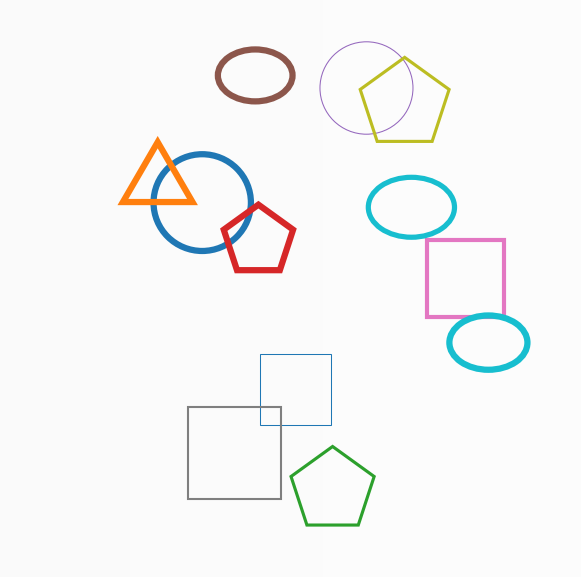[{"shape": "circle", "thickness": 3, "radius": 0.42, "center": [0.348, 0.648]}, {"shape": "square", "thickness": 0.5, "radius": 0.31, "center": [0.509, 0.325]}, {"shape": "triangle", "thickness": 3, "radius": 0.35, "center": [0.271, 0.684]}, {"shape": "pentagon", "thickness": 1.5, "radius": 0.38, "center": [0.572, 0.151]}, {"shape": "pentagon", "thickness": 3, "radius": 0.31, "center": [0.445, 0.582]}, {"shape": "circle", "thickness": 0.5, "radius": 0.4, "center": [0.63, 0.847]}, {"shape": "oval", "thickness": 3, "radius": 0.32, "center": [0.439, 0.869]}, {"shape": "square", "thickness": 2, "radius": 0.33, "center": [0.801, 0.517]}, {"shape": "square", "thickness": 1, "radius": 0.4, "center": [0.403, 0.215]}, {"shape": "pentagon", "thickness": 1.5, "radius": 0.4, "center": [0.696, 0.819]}, {"shape": "oval", "thickness": 2.5, "radius": 0.37, "center": [0.708, 0.64]}, {"shape": "oval", "thickness": 3, "radius": 0.34, "center": [0.84, 0.406]}]